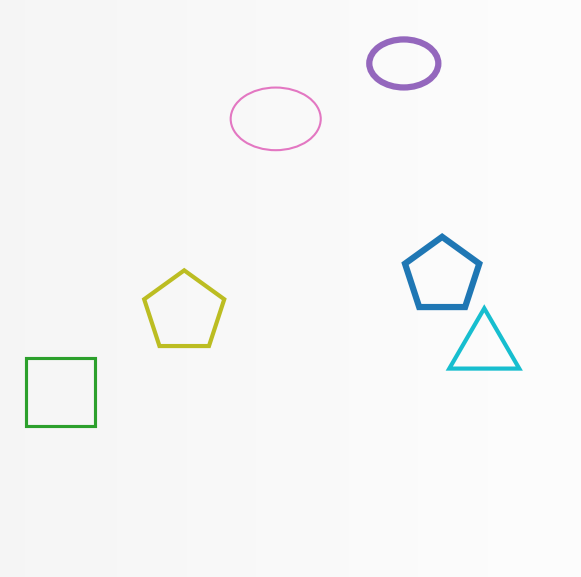[{"shape": "pentagon", "thickness": 3, "radius": 0.34, "center": [0.761, 0.522]}, {"shape": "square", "thickness": 1.5, "radius": 0.29, "center": [0.104, 0.321]}, {"shape": "oval", "thickness": 3, "radius": 0.3, "center": [0.695, 0.889]}, {"shape": "oval", "thickness": 1, "radius": 0.39, "center": [0.474, 0.793]}, {"shape": "pentagon", "thickness": 2, "radius": 0.36, "center": [0.317, 0.459]}, {"shape": "triangle", "thickness": 2, "radius": 0.35, "center": [0.833, 0.396]}]